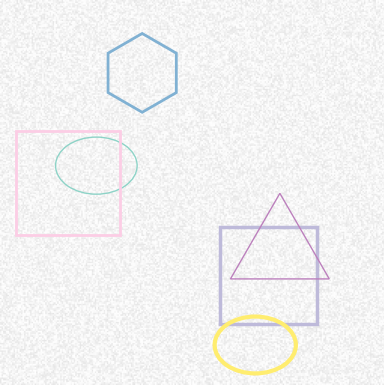[{"shape": "oval", "thickness": 1, "radius": 0.53, "center": [0.25, 0.57]}, {"shape": "square", "thickness": 2.5, "radius": 0.63, "center": [0.698, 0.284]}, {"shape": "hexagon", "thickness": 2, "radius": 0.51, "center": [0.369, 0.811]}, {"shape": "square", "thickness": 2, "radius": 0.68, "center": [0.177, 0.525]}, {"shape": "triangle", "thickness": 1, "radius": 0.74, "center": [0.727, 0.35]}, {"shape": "oval", "thickness": 3, "radius": 0.53, "center": [0.663, 0.104]}]